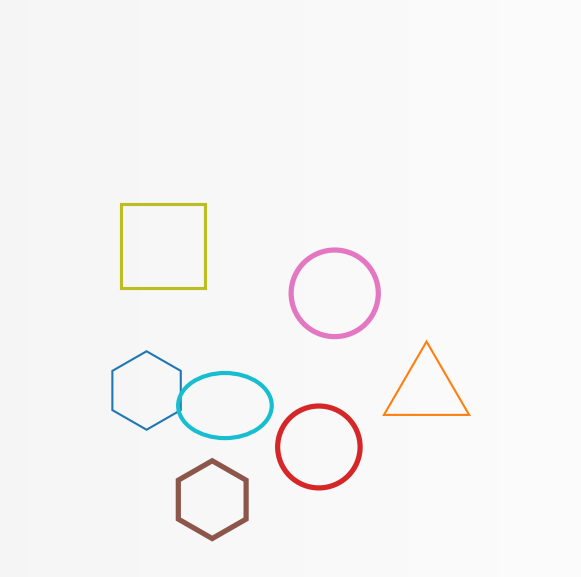[{"shape": "hexagon", "thickness": 1, "radius": 0.34, "center": [0.252, 0.323]}, {"shape": "triangle", "thickness": 1, "radius": 0.42, "center": [0.734, 0.323]}, {"shape": "circle", "thickness": 2.5, "radius": 0.35, "center": [0.549, 0.225]}, {"shape": "hexagon", "thickness": 2.5, "radius": 0.34, "center": [0.365, 0.134]}, {"shape": "circle", "thickness": 2.5, "radius": 0.37, "center": [0.576, 0.491]}, {"shape": "square", "thickness": 1.5, "radius": 0.36, "center": [0.28, 0.573]}, {"shape": "oval", "thickness": 2, "radius": 0.4, "center": [0.387, 0.297]}]